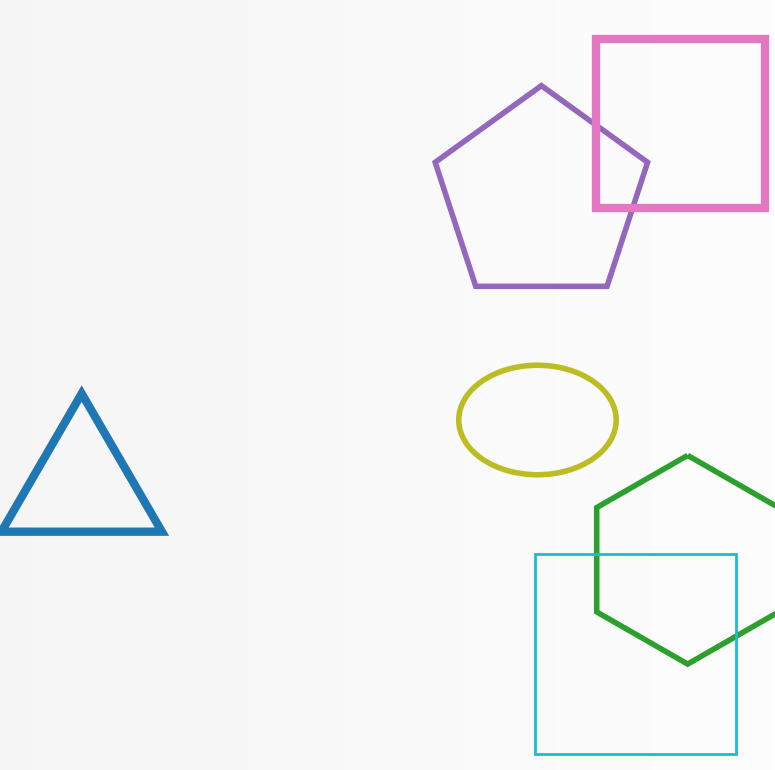[{"shape": "triangle", "thickness": 3, "radius": 0.6, "center": [0.105, 0.369]}, {"shape": "hexagon", "thickness": 2, "radius": 0.68, "center": [0.887, 0.273]}, {"shape": "pentagon", "thickness": 2, "radius": 0.72, "center": [0.699, 0.745]}, {"shape": "square", "thickness": 3, "radius": 0.55, "center": [0.878, 0.84]}, {"shape": "oval", "thickness": 2, "radius": 0.51, "center": [0.693, 0.455]}, {"shape": "square", "thickness": 1, "radius": 0.65, "center": [0.82, 0.15]}]